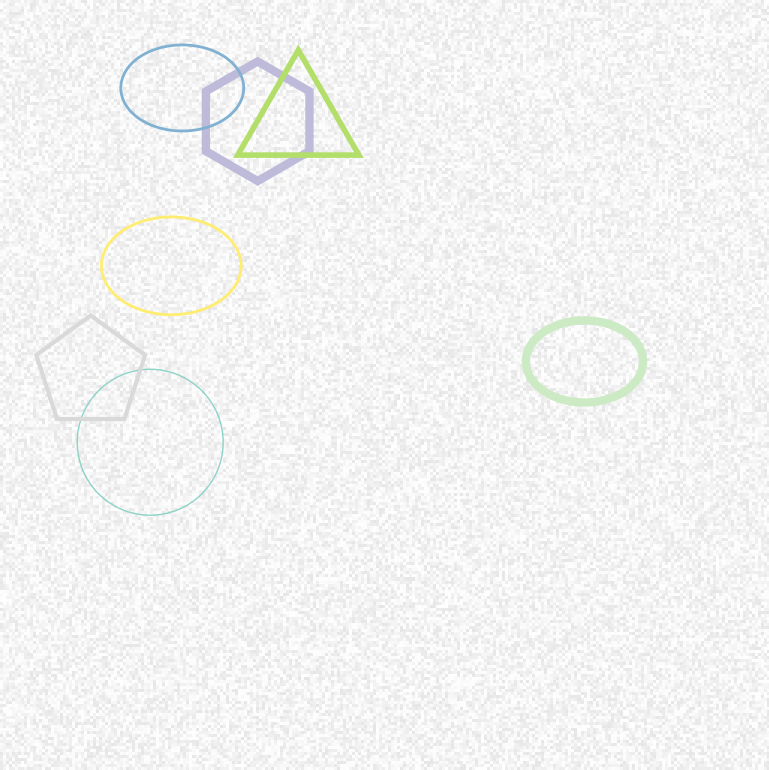[{"shape": "circle", "thickness": 0.5, "radius": 0.47, "center": [0.195, 0.426]}, {"shape": "hexagon", "thickness": 3, "radius": 0.39, "center": [0.335, 0.843]}, {"shape": "oval", "thickness": 1, "radius": 0.4, "center": [0.237, 0.886]}, {"shape": "triangle", "thickness": 2, "radius": 0.45, "center": [0.387, 0.844]}, {"shape": "pentagon", "thickness": 1.5, "radius": 0.37, "center": [0.118, 0.516]}, {"shape": "oval", "thickness": 3, "radius": 0.38, "center": [0.759, 0.531]}, {"shape": "oval", "thickness": 1, "radius": 0.45, "center": [0.222, 0.655]}]